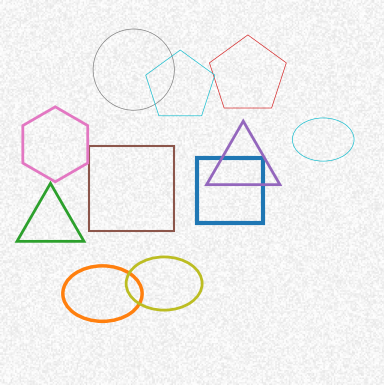[{"shape": "square", "thickness": 3, "radius": 0.42, "center": [0.597, 0.504]}, {"shape": "oval", "thickness": 2.5, "radius": 0.51, "center": [0.266, 0.237]}, {"shape": "triangle", "thickness": 2, "radius": 0.5, "center": [0.131, 0.423]}, {"shape": "pentagon", "thickness": 0.5, "radius": 0.52, "center": [0.644, 0.804]}, {"shape": "triangle", "thickness": 2, "radius": 0.55, "center": [0.632, 0.575]}, {"shape": "square", "thickness": 1.5, "radius": 0.55, "center": [0.342, 0.51]}, {"shape": "hexagon", "thickness": 2, "radius": 0.49, "center": [0.144, 0.625]}, {"shape": "circle", "thickness": 0.5, "radius": 0.53, "center": [0.347, 0.819]}, {"shape": "oval", "thickness": 2, "radius": 0.49, "center": [0.426, 0.264]}, {"shape": "pentagon", "thickness": 0.5, "radius": 0.47, "center": [0.468, 0.776]}, {"shape": "oval", "thickness": 0.5, "radius": 0.4, "center": [0.839, 0.638]}]